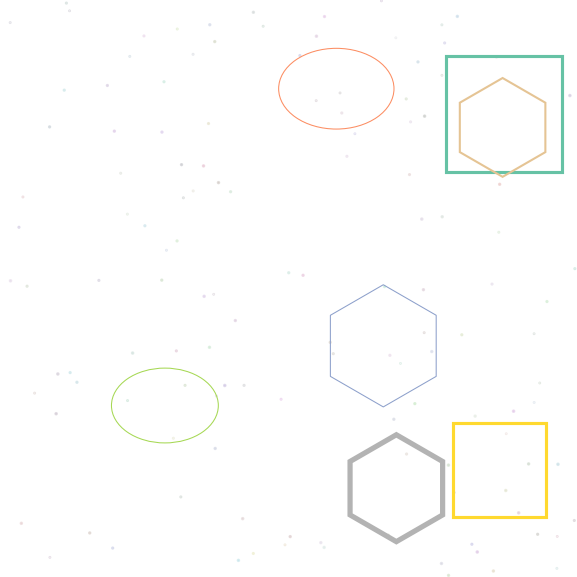[{"shape": "square", "thickness": 1.5, "radius": 0.5, "center": [0.873, 0.802]}, {"shape": "oval", "thickness": 0.5, "radius": 0.5, "center": [0.582, 0.846]}, {"shape": "hexagon", "thickness": 0.5, "radius": 0.53, "center": [0.664, 0.4]}, {"shape": "oval", "thickness": 0.5, "radius": 0.46, "center": [0.286, 0.297]}, {"shape": "square", "thickness": 1.5, "radius": 0.41, "center": [0.865, 0.185]}, {"shape": "hexagon", "thickness": 1, "radius": 0.43, "center": [0.87, 0.779]}, {"shape": "hexagon", "thickness": 2.5, "radius": 0.46, "center": [0.686, 0.154]}]